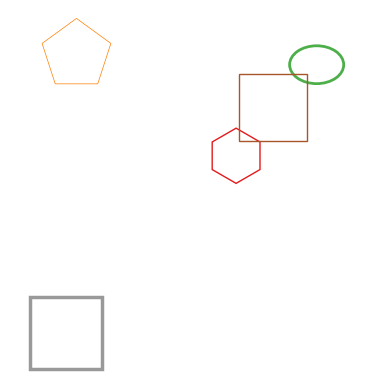[{"shape": "hexagon", "thickness": 1, "radius": 0.36, "center": [0.613, 0.595]}, {"shape": "oval", "thickness": 2, "radius": 0.35, "center": [0.822, 0.832]}, {"shape": "pentagon", "thickness": 0.5, "radius": 0.47, "center": [0.199, 0.858]}, {"shape": "square", "thickness": 1, "radius": 0.44, "center": [0.71, 0.721]}, {"shape": "square", "thickness": 2.5, "radius": 0.47, "center": [0.171, 0.136]}]